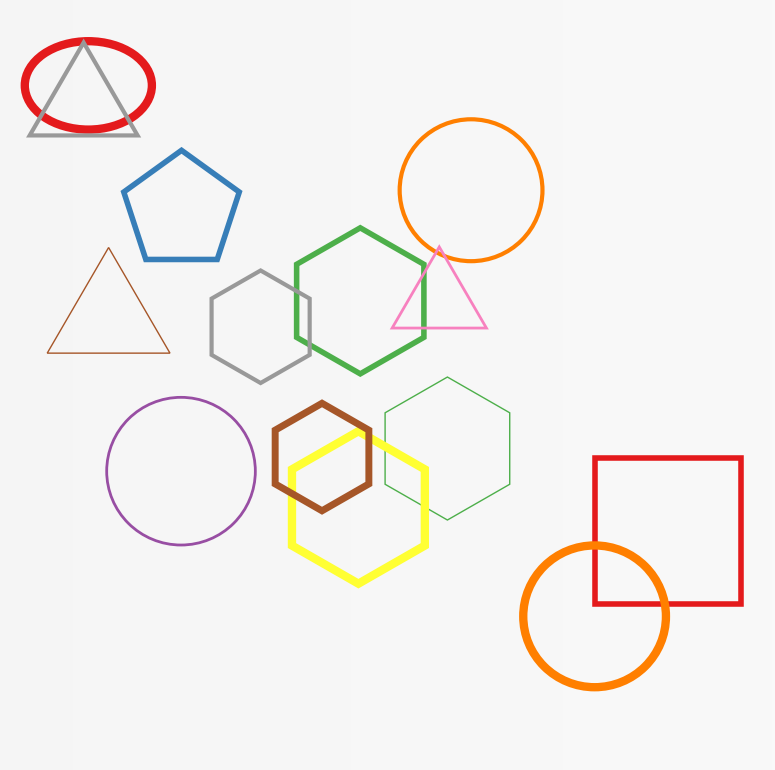[{"shape": "oval", "thickness": 3, "radius": 0.41, "center": [0.114, 0.889]}, {"shape": "square", "thickness": 2, "radius": 0.47, "center": [0.861, 0.31]}, {"shape": "pentagon", "thickness": 2, "radius": 0.39, "center": [0.234, 0.726]}, {"shape": "hexagon", "thickness": 0.5, "radius": 0.46, "center": [0.577, 0.417]}, {"shape": "hexagon", "thickness": 2, "radius": 0.47, "center": [0.465, 0.609]}, {"shape": "circle", "thickness": 1, "radius": 0.48, "center": [0.234, 0.388]}, {"shape": "circle", "thickness": 3, "radius": 0.46, "center": [0.767, 0.2]}, {"shape": "circle", "thickness": 1.5, "radius": 0.46, "center": [0.608, 0.753]}, {"shape": "hexagon", "thickness": 3, "radius": 0.49, "center": [0.462, 0.341]}, {"shape": "hexagon", "thickness": 2.5, "radius": 0.35, "center": [0.416, 0.406]}, {"shape": "triangle", "thickness": 0.5, "radius": 0.46, "center": [0.14, 0.587]}, {"shape": "triangle", "thickness": 1, "radius": 0.35, "center": [0.567, 0.609]}, {"shape": "hexagon", "thickness": 1.5, "radius": 0.37, "center": [0.336, 0.576]}, {"shape": "triangle", "thickness": 1.5, "radius": 0.4, "center": [0.108, 0.864]}]